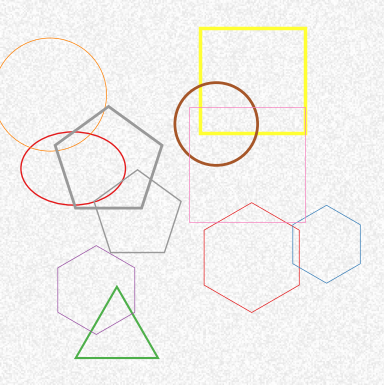[{"shape": "oval", "thickness": 1, "radius": 0.68, "center": [0.19, 0.562]}, {"shape": "hexagon", "thickness": 0.5, "radius": 0.71, "center": [0.654, 0.331]}, {"shape": "hexagon", "thickness": 0.5, "radius": 0.51, "center": [0.848, 0.366]}, {"shape": "triangle", "thickness": 1.5, "radius": 0.62, "center": [0.304, 0.132]}, {"shape": "hexagon", "thickness": 0.5, "radius": 0.58, "center": [0.25, 0.247]}, {"shape": "circle", "thickness": 0.5, "radius": 0.73, "center": [0.13, 0.754]}, {"shape": "square", "thickness": 2.5, "radius": 0.68, "center": [0.656, 0.79]}, {"shape": "circle", "thickness": 2, "radius": 0.54, "center": [0.562, 0.678]}, {"shape": "square", "thickness": 0.5, "radius": 0.75, "center": [0.642, 0.572]}, {"shape": "pentagon", "thickness": 1, "radius": 0.59, "center": [0.357, 0.44]}, {"shape": "pentagon", "thickness": 2, "radius": 0.73, "center": [0.282, 0.578]}]